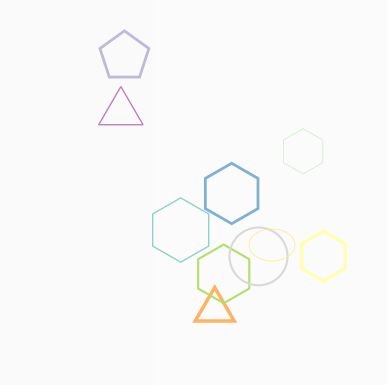[{"shape": "hexagon", "thickness": 1, "radius": 0.42, "center": [0.466, 0.402]}, {"shape": "hexagon", "thickness": 2.5, "radius": 0.32, "center": [0.835, 0.335]}, {"shape": "pentagon", "thickness": 2, "radius": 0.33, "center": [0.321, 0.853]}, {"shape": "hexagon", "thickness": 2, "radius": 0.39, "center": [0.598, 0.497]}, {"shape": "triangle", "thickness": 2.5, "radius": 0.29, "center": [0.554, 0.195]}, {"shape": "hexagon", "thickness": 1.5, "radius": 0.38, "center": [0.577, 0.289]}, {"shape": "circle", "thickness": 1.5, "radius": 0.37, "center": [0.667, 0.334]}, {"shape": "triangle", "thickness": 1, "radius": 0.33, "center": [0.312, 0.709]}, {"shape": "hexagon", "thickness": 0.5, "radius": 0.29, "center": [0.782, 0.607]}, {"shape": "oval", "thickness": 0.5, "radius": 0.3, "center": [0.702, 0.364]}]